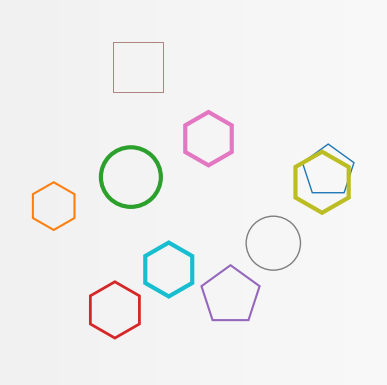[{"shape": "pentagon", "thickness": 1, "radius": 0.35, "center": [0.847, 0.556]}, {"shape": "hexagon", "thickness": 1.5, "radius": 0.31, "center": [0.139, 0.465]}, {"shape": "circle", "thickness": 3, "radius": 0.39, "center": [0.338, 0.54]}, {"shape": "hexagon", "thickness": 2, "radius": 0.37, "center": [0.296, 0.195]}, {"shape": "pentagon", "thickness": 1.5, "radius": 0.39, "center": [0.595, 0.232]}, {"shape": "square", "thickness": 0.5, "radius": 0.32, "center": [0.356, 0.826]}, {"shape": "hexagon", "thickness": 3, "radius": 0.35, "center": [0.538, 0.64]}, {"shape": "circle", "thickness": 1, "radius": 0.35, "center": [0.705, 0.368]}, {"shape": "hexagon", "thickness": 3, "radius": 0.4, "center": [0.831, 0.527]}, {"shape": "hexagon", "thickness": 3, "radius": 0.35, "center": [0.435, 0.3]}]